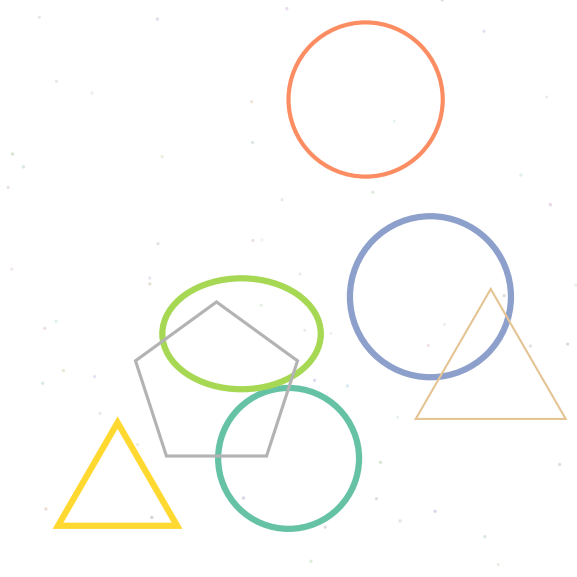[{"shape": "circle", "thickness": 3, "radius": 0.61, "center": [0.5, 0.205]}, {"shape": "circle", "thickness": 2, "radius": 0.67, "center": [0.633, 0.827]}, {"shape": "circle", "thickness": 3, "radius": 0.7, "center": [0.745, 0.485]}, {"shape": "oval", "thickness": 3, "radius": 0.69, "center": [0.418, 0.421]}, {"shape": "triangle", "thickness": 3, "radius": 0.6, "center": [0.204, 0.148]}, {"shape": "triangle", "thickness": 1, "radius": 0.75, "center": [0.85, 0.349]}, {"shape": "pentagon", "thickness": 1.5, "radius": 0.74, "center": [0.375, 0.329]}]